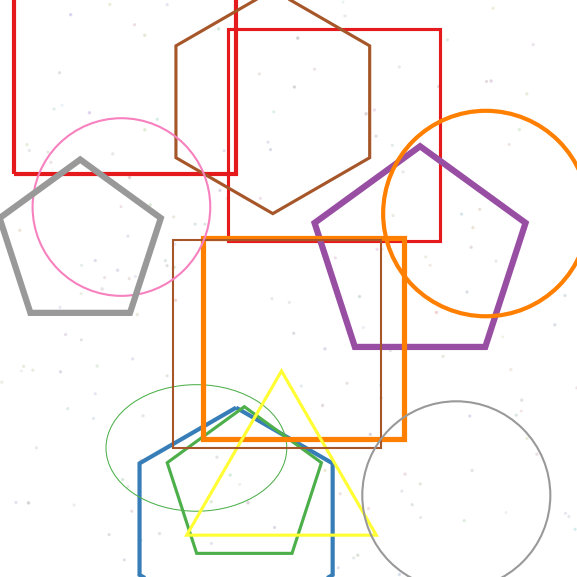[{"shape": "square", "thickness": 1.5, "radius": 0.91, "center": [0.578, 0.765]}, {"shape": "square", "thickness": 2, "radius": 0.96, "center": [0.216, 0.889]}, {"shape": "hexagon", "thickness": 2, "radius": 0.97, "center": [0.409, 0.1]}, {"shape": "pentagon", "thickness": 1.5, "radius": 0.7, "center": [0.423, 0.155]}, {"shape": "oval", "thickness": 0.5, "radius": 0.78, "center": [0.34, 0.223]}, {"shape": "pentagon", "thickness": 3, "radius": 0.96, "center": [0.727, 0.554]}, {"shape": "circle", "thickness": 2, "radius": 0.89, "center": [0.841, 0.629]}, {"shape": "square", "thickness": 2.5, "radius": 0.87, "center": [0.525, 0.412]}, {"shape": "triangle", "thickness": 1.5, "radius": 0.95, "center": [0.487, 0.167]}, {"shape": "hexagon", "thickness": 1.5, "radius": 0.97, "center": [0.472, 0.823]}, {"shape": "square", "thickness": 1, "radius": 0.9, "center": [0.48, 0.403]}, {"shape": "circle", "thickness": 1, "radius": 0.77, "center": [0.21, 0.641]}, {"shape": "circle", "thickness": 1, "radius": 0.81, "center": [0.79, 0.141]}, {"shape": "pentagon", "thickness": 3, "radius": 0.73, "center": [0.139, 0.576]}]